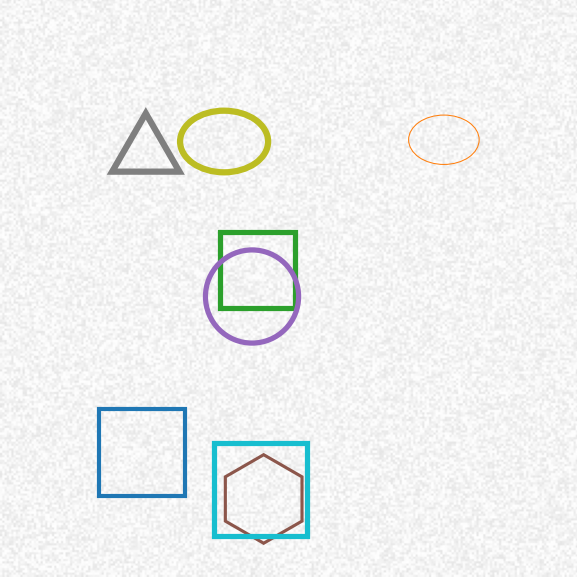[{"shape": "square", "thickness": 2, "radius": 0.37, "center": [0.245, 0.216]}, {"shape": "oval", "thickness": 0.5, "radius": 0.31, "center": [0.769, 0.757]}, {"shape": "square", "thickness": 2.5, "radius": 0.33, "center": [0.446, 0.531]}, {"shape": "circle", "thickness": 2.5, "radius": 0.4, "center": [0.436, 0.486]}, {"shape": "hexagon", "thickness": 1.5, "radius": 0.38, "center": [0.457, 0.135]}, {"shape": "triangle", "thickness": 3, "radius": 0.34, "center": [0.252, 0.736]}, {"shape": "oval", "thickness": 3, "radius": 0.38, "center": [0.388, 0.754]}, {"shape": "square", "thickness": 2.5, "radius": 0.4, "center": [0.451, 0.152]}]